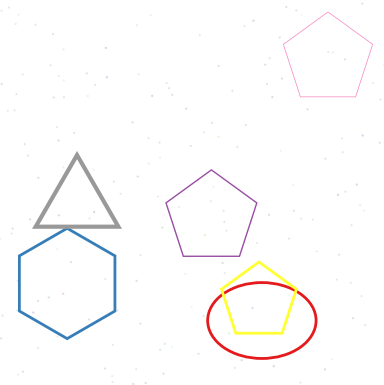[{"shape": "oval", "thickness": 2, "radius": 0.7, "center": [0.68, 0.167]}, {"shape": "hexagon", "thickness": 2, "radius": 0.72, "center": [0.174, 0.264]}, {"shape": "pentagon", "thickness": 1, "radius": 0.62, "center": [0.549, 0.435]}, {"shape": "pentagon", "thickness": 2, "radius": 0.51, "center": [0.673, 0.217]}, {"shape": "pentagon", "thickness": 0.5, "radius": 0.61, "center": [0.852, 0.847]}, {"shape": "triangle", "thickness": 3, "radius": 0.62, "center": [0.2, 0.473]}]